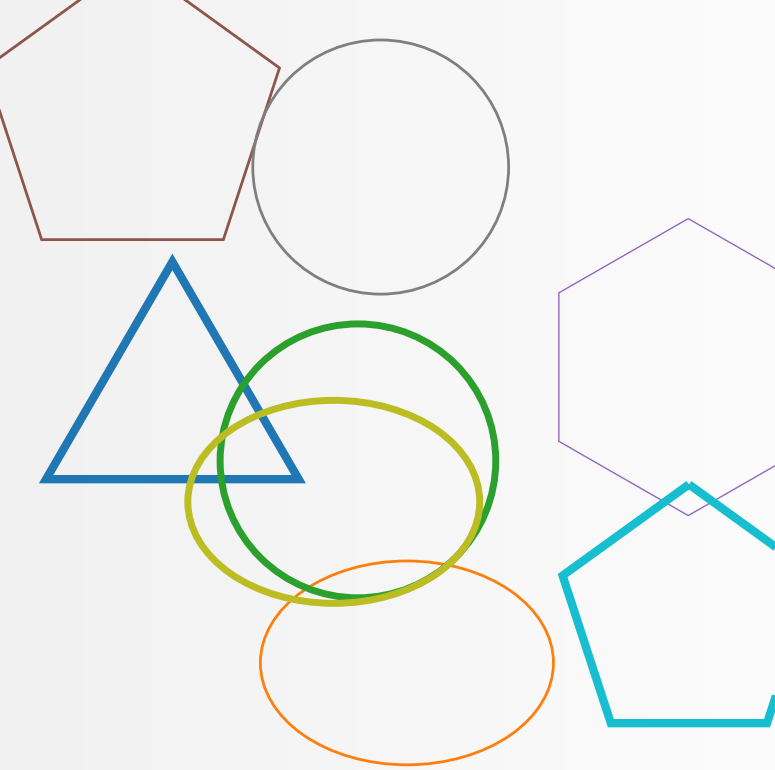[{"shape": "triangle", "thickness": 3, "radius": 0.94, "center": [0.222, 0.472]}, {"shape": "oval", "thickness": 1, "radius": 0.95, "center": [0.525, 0.139]}, {"shape": "circle", "thickness": 2.5, "radius": 0.89, "center": [0.462, 0.401]}, {"shape": "hexagon", "thickness": 0.5, "radius": 0.96, "center": [0.888, 0.523]}, {"shape": "pentagon", "thickness": 1, "radius": 1.0, "center": [0.171, 0.85]}, {"shape": "circle", "thickness": 1, "radius": 0.83, "center": [0.491, 0.783]}, {"shape": "oval", "thickness": 2.5, "radius": 0.94, "center": [0.431, 0.348]}, {"shape": "pentagon", "thickness": 3, "radius": 0.86, "center": [0.889, 0.199]}]